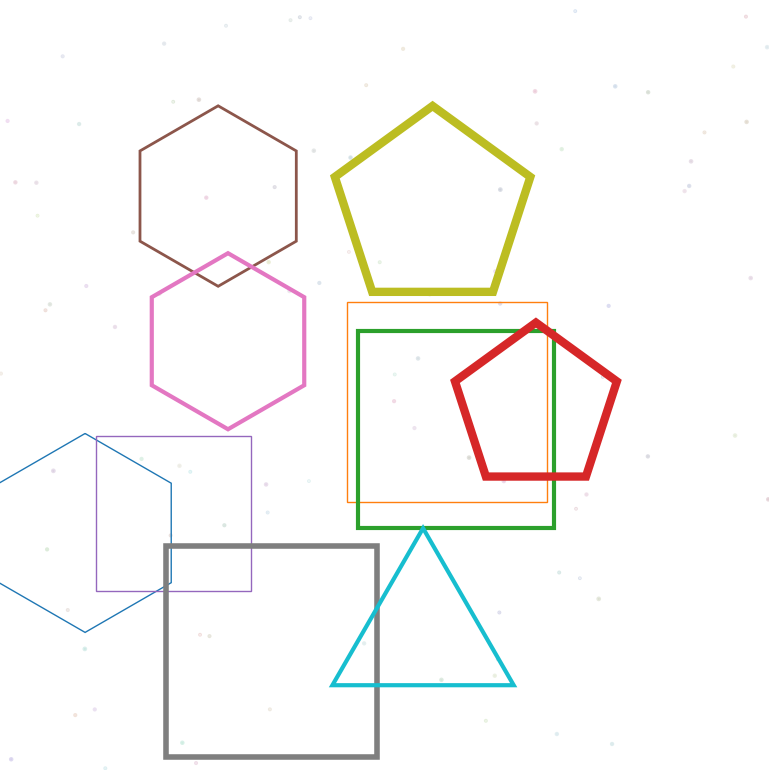[{"shape": "hexagon", "thickness": 0.5, "radius": 0.65, "center": [0.111, 0.308]}, {"shape": "square", "thickness": 0.5, "radius": 0.65, "center": [0.581, 0.478]}, {"shape": "square", "thickness": 1.5, "radius": 0.64, "center": [0.592, 0.442]}, {"shape": "pentagon", "thickness": 3, "radius": 0.55, "center": [0.696, 0.471]}, {"shape": "square", "thickness": 0.5, "radius": 0.5, "center": [0.225, 0.333]}, {"shape": "hexagon", "thickness": 1, "radius": 0.59, "center": [0.283, 0.745]}, {"shape": "hexagon", "thickness": 1.5, "radius": 0.57, "center": [0.296, 0.557]}, {"shape": "square", "thickness": 2, "radius": 0.68, "center": [0.353, 0.154]}, {"shape": "pentagon", "thickness": 3, "radius": 0.67, "center": [0.562, 0.729]}, {"shape": "triangle", "thickness": 1.5, "radius": 0.68, "center": [0.549, 0.178]}]